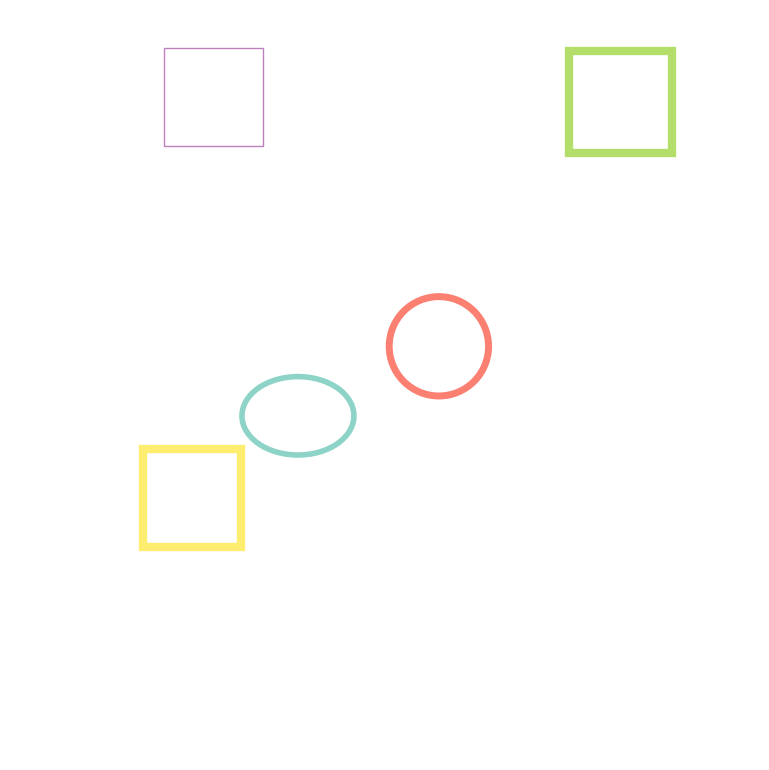[{"shape": "oval", "thickness": 2, "radius": 0.36, "center": [0.387, 0.46]}, {"shape": "circle", "thickness": 2.5, "radius": 0.32, "center": [0.57, 0.55]}, {"shape": "square", "thickness": 3, "radius": 0.33, "center": [0.806, 0.868]}, {"shape": "square", "thickness": 0.5, "radius": 0.32, "center": [0.277, 0.874]}, {"shape": "square", "thickness": 3, "radius": 0.32, "center": [0.249, 0.353]}]